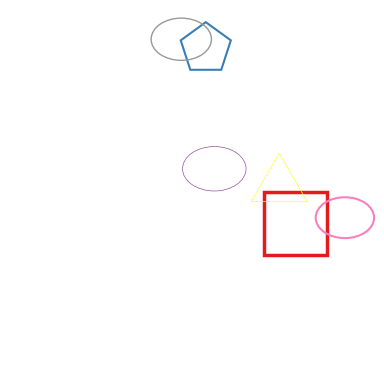[{"shape": "square", "thickness": 2.5, "radius": 0.41, "center": [0.768, 0.419]}, {"shape": "pentagon", "thickness": 1.5, "radius": 0.34, "center": [0.535, 0.874]}, {"shape": "oval", "thickness": 0.5, "radius": 0.41, "center": [0.557, 0.562]}, {"shape": "triangle", "thickness": 0.5, "radius": 0.42, "center": [0.725, 0.518]}, {"shape": "oval", "thickness": 1.5, "radius": 0.38, "center": [0.896, 0.435]}, {"shape": "oval", "thickness": 1, "radius": 0.39, "center": [0.471, 0.898]}]